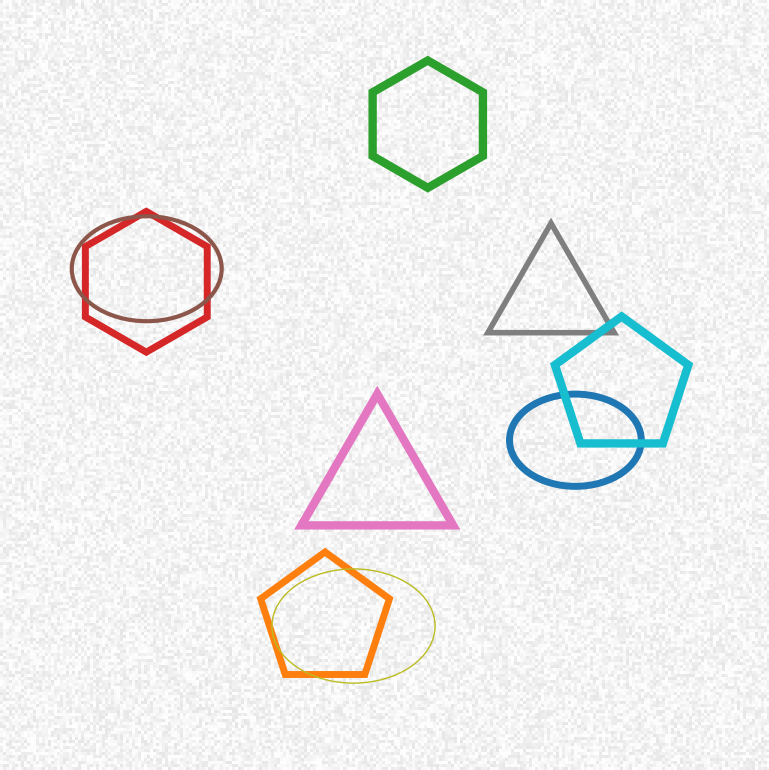[{"shape": "oval", "thickness": 2.5, "radius": 0.43, "center": [0.747, 0.428]}, {"shape": "pentagon", "thickness": 2.5, "radius": 0.44, "center": [0.422, 0.195]}, {"shape": "hexagon", "thickness": 3, "radius": 0.41, "center": [0.556, 0.839]}, {"shape": "hexagon", "thickness": 2.5, "radius": 0.46, "center": [0.19, 0.634]}, {"shape": "oval", "thickness": 1.5, "radius": 0.49, "center": [0.191, 0.651]}, {"shape": "triangle", "thickness": 3, "radius": 0.57, "center": [0.49, 0.375]}, {"shape": "triangle", "thickness": 2, "radius": 0.47, "center": [0.716, 0.615]}, {"shape": "oval", "thickness": 0.5, "radius": 0.53, "center": [0.459, 0.187]}, {"shape": "pentagon", "thickness": 3, "radius": 0.46, "center": [0.807, 0.498]}]